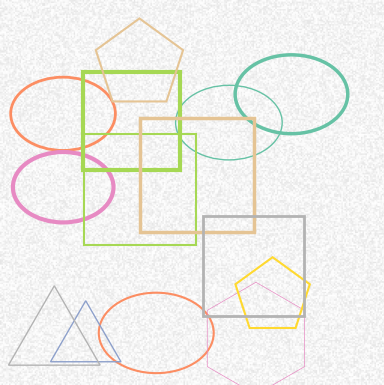[{"shape": "oval", "thickness": 2.5, "radius": 0.73, "center": [0.757, 0.755]}, {"shape": "oval", "thickness": 1, "radius": 0.69, "center": [0.595, 0.682]}, {"shape": "oval", "thickness": 1.5, "radius": 0.75, "center": [0.406, 0.135]}, {"shape": "oval", "thickness": 2, "radius": 0.68, "center": [0.164, 0.704]}, {"shape": "triangle", "thickness": 1, "radius": 0.53, "center": [0.223, 0.113]}, {"shape": "hexagon", "thickness": 0.5, "radius": 0.73, "center": [0.665, 0.121]}, {"shape": "oval", "thickness": 3, "radius": 0.65, "center": [0.164, 0.514]}, {"shape": "square", "thickness": 1.5, "radius": 0.72, "center": [0.364, 0.508]}, {"shape": "square", "thickness": 3, "radius": 0.63, "center": [0.342, 0.686]}, {"shape": "pentagon", "thickness": 1.5, "radius": 0.51, "center": [0.708, 0.23]}, {"shape": "square", "thickness": 2.5, "radius": 0.74, "center": [0.512, 0.546]}, {"shape": "pentagon", "thickness": 1.5, "radius": 0.6, "center": [0.362, 0.833]}, {"shape": "square", "thickness": 2, "radius": 0.65, "center": [0.658, 0.31]}, {"shape": "triangle", "thickness": 1, "radius": 0.69, "center": [0.141, 0.12]}]